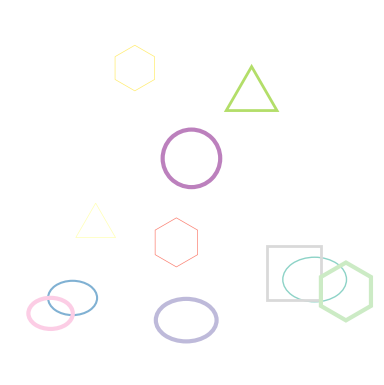[{"shape": "oval", "thickness": 1, "radius": 0.41, "center": [0.817, 0.274]}, {"shape": "triangle", "thickness": 0.5, "radius": 0.3, "center": [0.248, 0.413]}, {"shape": "oval", "thickness": 3, "radius": 0.39, "center": [0.484, 0.168]}, {"shape": "hexagon", "thickness": 0.5, "radius": 0.32, "center": [0.458, 0.37]}, {"shape": "oval", "thickness": 1.5, "radius": 0.32, "center": [0.189, 0.226]}, {"shape": "triangle", "thickness": 2, "radius": 0.38, "center": [0.654, 0.751]}, {"shape": "oval", "thickness": 3, "radius": 0.29, "center": [0.131, 0.186]}, {"shape": "square", "thickness": 2, "radius": 0.35, "center": [0.763, 0.291]}, {"shape": "circle", "thickness": 3, "radius": 0.37, "center": [0.497, 0.589]}, {"shape": "hexagon", "thickness": 3, "radius": 0.38, "center": [0.899, 0.243]}, {"shape": "hexagon", "thickness": 0.5, "radius": 0.3, "center": [0.35, 0.823]}]